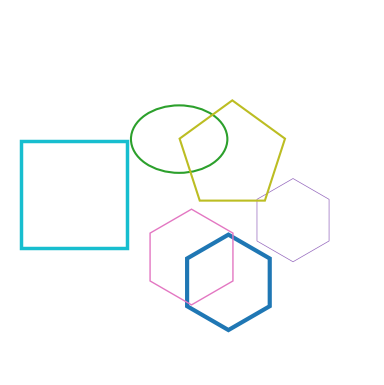[{"shape": "hexagon", "thickness": 3, "radius": 0.62, "center": [0.593, 0.267]}, {"shape": "oval", "thickness": 1.5, "radius": 0.63, "center": [0.465, 0.639]}, {"shape": "hexagon", "thickness": 0.5, "radius": 0.54, "center": [0.761, 0.428]}, {"shape": "hexagon", "thickness": 1, "radius": 0.62, "center": [0.497, 0.332]}, {"shape": "pentagon", "thickness": 1.5, "radius": 0.72, "center": [0.603, 0.595]}, {"shape": "square", "thickness": 2.5, "radius": 0.69, "center": [0.192, 0.495]}]